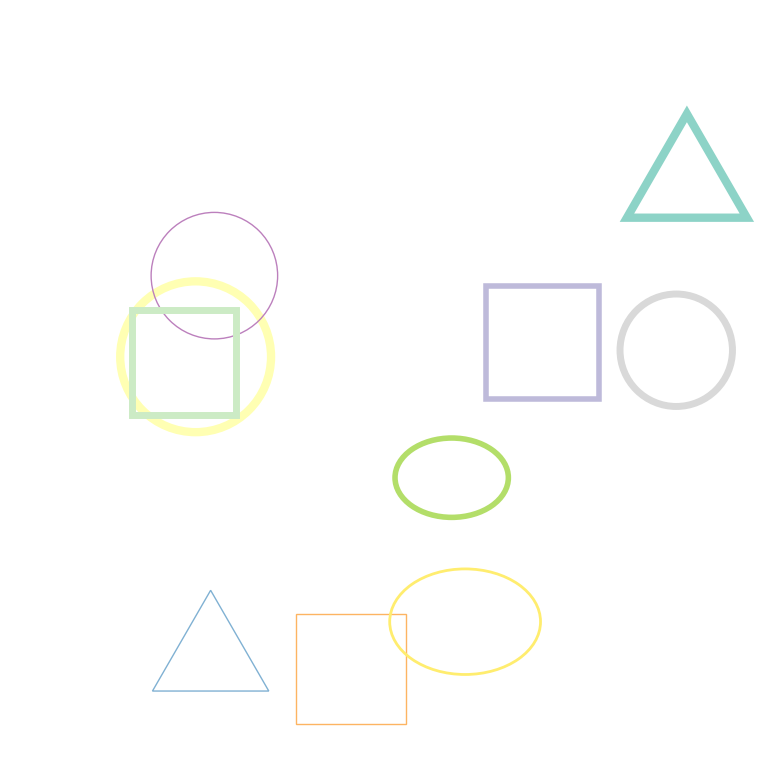[{"shape": "triangle", "thickness": 3, "radius": 0.45, "center": [0.892, 0.762]}, {"shape": "circle", "thickness": 3, "radius": 0.49, "center": [0.254, 0.537]}, {"shape": "square", "thickness": 2, "radius": 0.37, "center": [0.705, 0.556]}, {"shape": "triangle", "thickness": 0.5, "radius": 0.44, "center": [0.274, 0.146]}, {"shape": "square", "thickness": 0.5, "radius": 0.36, "center": [0.456, 0.131]}, {"shape": "oval", "thickness": 2, "radius": 0.37, "center": [0.587, 0.38]}, {"shape": "circle", "thickness": 2.5, "radius": 0.37, "center": [0.878, 0.545]}, {"shape": "circle", "thickness": 0.5, "radius": 0.41, "center": [0.278, 0.642]}, {"shape": "square", "thickness": 2.5, "radius": 0.34, "center": [0.239, 0.529]}, {"shape": "oval", "thickness": 1, "radius": 0.49, "center": [0.604, 0.193]}]